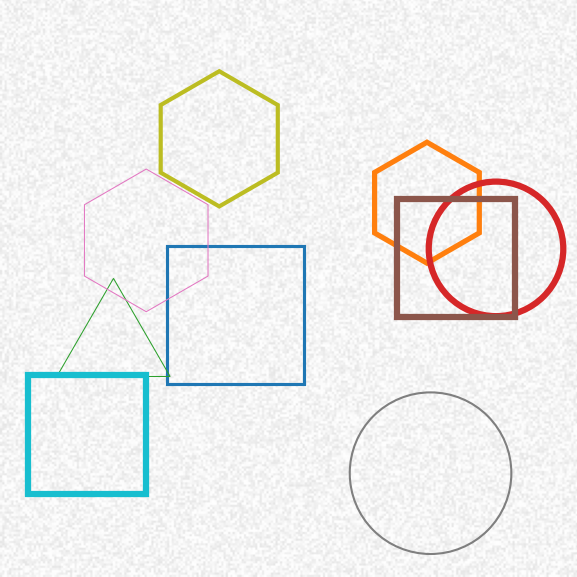[{"shape": "square", "thickness": 1.5, "radius": 0.6, "center": [0.408, 0.453]}, {"shape": "hexagon", "thickness": 2.5, "radius": 0.52, "center": [0.739, 0.648]}, {"shape": "triangle", "thickness": 0.5, "radius": 0.57, "center": [0.197, 0.404]}, {"shape": "circle", "thickness": 3, "radius": 0.58, "center": [0.859, 0.568]}, {"shape": "square", "thickness": 3, "radius": 0.51, "center": [0.79, 0.552]}, {"shape": "hexagon", "thickness": 0.5, "radius": 0.62, "center": [0.253, 0.583]}, {"shape": "circle", "thickness": 1, "radius": 0.7, "center": [0.746, 0.18]}, {"shape": "hexagon", "thickness": 2, "radius": 0.59, "center": [0.38, 0.759]}, {"shape": "square", "thickness": 3, "radius": 0.51, "center": [0.151, 0.246]}]